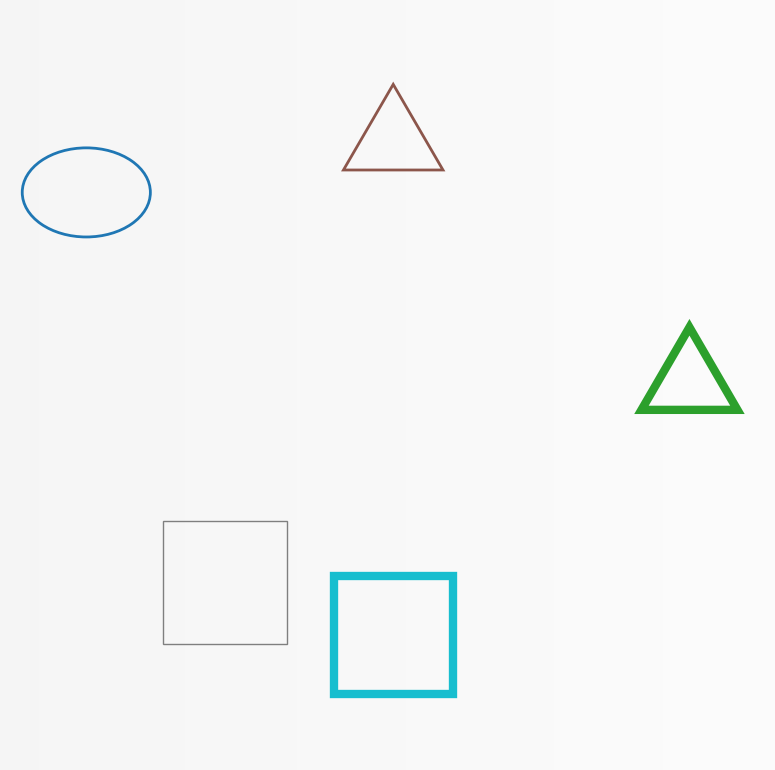[{"shape": "oval", "thickness": 1, "radius": 0.41, "center": [0.111, 0.75]}, {"shape": "triangle", "thickness": 3, "radius": 0.36, "center": [0.89, 0.503]}, {"shape": "triangle", "thickness": 1, "radius": 0.37, "center": [0.507, 0.816]}, {"shape": "square", "thickness": 0.5, "radius": 0.4, "center": [0.291, 0.243]}, {"shape": "square", "thickness": 3, "radius": 0.39, "center": [0.508, 0.175]}]